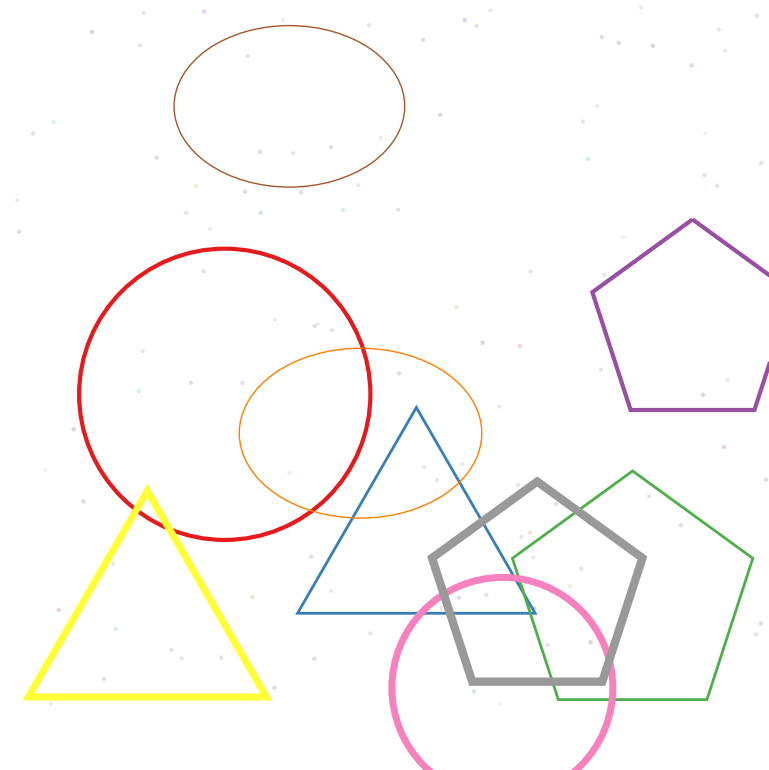[{"shape": "circle", "thickness": 1.5, "radius": 0.95, "center": [0.292, 0.488]}, {"shape": "triangle", "thickness": 1, "radius": 0.89, "center": [0.541, 0.293]}, {"shape": "pentagon", "thickness": 1, "radius": 0.82, "center": [0.822, 0.224]}, {"shape": "pentagon", "thickness": 1.5, "radius": 0.68, "center": [0.899, 0.578]}, {"shape": "oval", "thickness": 0.5, "radius": 0.79, "center": [0.468, 0.437]}, {"shape": "triangle", "thickness": 2.5, "radius": 0.89, "center": [0.191, 0.184]}, {"shape": "oval", "thickness": 0.5, "radius": 0.75, "center": [0.376, 0.862]}, {"shape": "circle", "thickness": 2.5, "radius": 0.72, "center": [0.652, 0.107]}, {"shape": "pentagon", "thickness": 3, "radius": 0.72, "center": [0.698, 0.231]}]